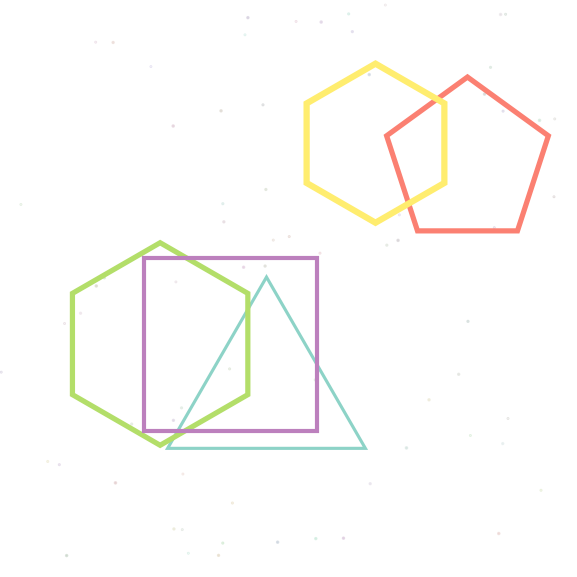[{"shape": "triangle", "thickness": 1.5, "radius": 0.99, "center": [0.461, 0.322]}, {"shape": "pentagon", "thickness": 2.5, "radius": 0.74, "center": [0.81, 0.718]}, {"shape": "hexagon", "thickness": 2.5, "radius": 0.88, "center": [0.277, 0.403]}, {"shape": "square", "thickness": 2, "radius": 0.75, "center": [0.399, 0.402]}, {"shape": "hexagon", "thickness": 3, "radius": 0.69, "center": [0.65, 0.751]}]